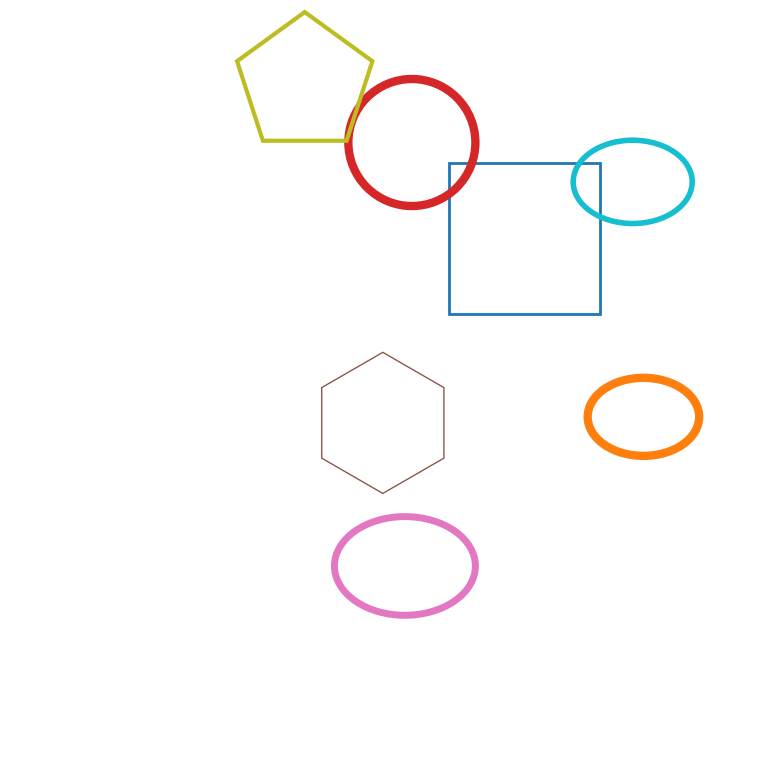[{"shape": "square", "thickness": 1, "radius": 0.49, "center": [0.681, 0.69]}, {"shape": "oval", "thickness": 3, "radius": 0.36, "center": [0.836, 0.459]}, {"shape": "circle", "thickness": 3, "radius": 0.41, "center": [0.535, 0.815]}, {"shape": "hexagon", "thickness": 0.5, "radius": 0.46, "center": [0.497, 0.451]}, {"shape": "oval", "thickness": 2.5, "radius": 0.46, "center": [0.526, 0.265]}, {"shape": "pentagon", "thickness": 1.5, "radius": 0.46, "center": [0.396, 0.892]}, {"shape": "oval", "thickness": 2, "radius": 0.39, "center": [0.822, 0.764]}]